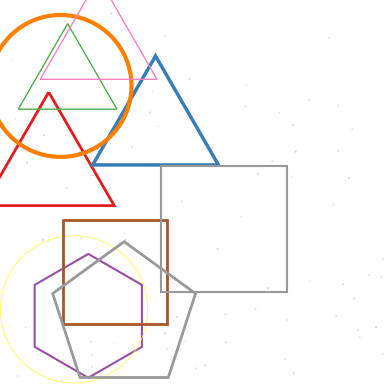[{"shape": "triangle", "thickness": 2, "radius": 0.98, "center": [0.127, 0.564]}, {"shape": "triangle", "thickness": 2.5, "radius": 0.94, "center": [0.404, 0.666]}, {"shape": "triangle", "thickness": 1, "radius": 0.74, "center": [0.176, 0.79]}, {"shape": "hexagon", "thickness": 1.5, "radius": 0.8, "center": [0.229, 0.18]}, {"shape": "circle", "thickness": 3, "radius": 0.92, "center": [0.157, 0.777]}, {"shape": "circle", "thickness": 0.5, "radius": 0.96, "center": [0.192, 0.196]}, {"shape": "square", "thickness": 2, "radius": 0.67, "center": [0.299, 0.294]}, {"shape": "triangle", "thickness": 1, "radius": 0.88, "center": [0.256, 0.882]}, {"shape": "pentagon", "thickness": 2, "radius": 0.98, "center": [0.322, 0.177]}, {"shape": "square", "thickness": 1.5, "radius": 0.82, "center": [0.582, 0.406]}]